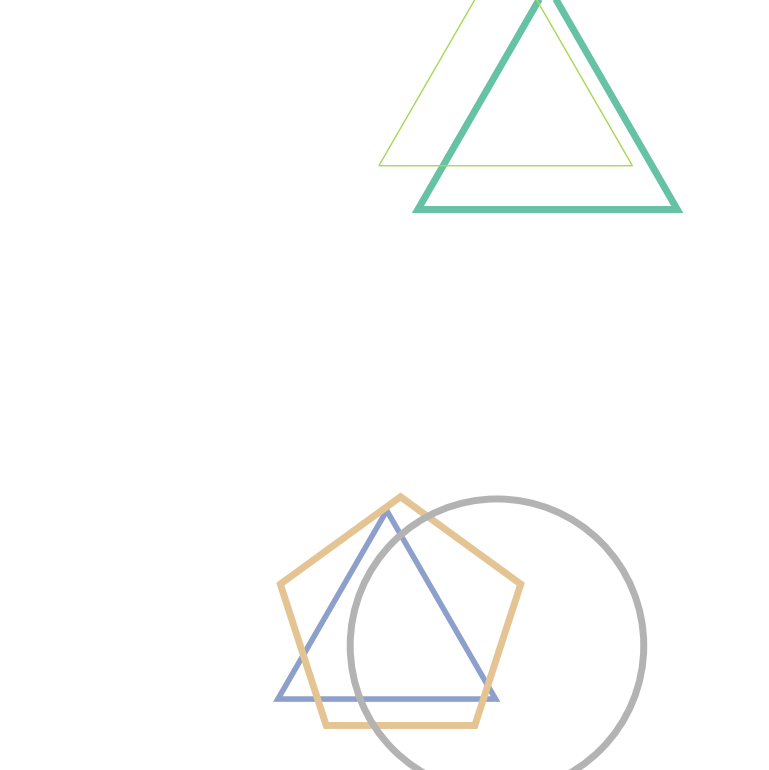[{"shape": "triangle", "thickness": 2.5, "radius": 0.97, "center": [0.711, 0.825]}, {"shape": "triangle", "thickness": 2, "radius": 0.82, "center": [0.502, 0.174]}, {"shape": "triangle", "thickness": 0.5, "radius": 0.95, "center": [0.657, 0.88]}, {"shape": "pentagon", "thickness": 2.5, "radius": 0.82, "center": [0.52, 0.191]}, {"shape": "circle", "thickness": 2.5, "radius": 0.95, "center": [0.645, 0.161]}]